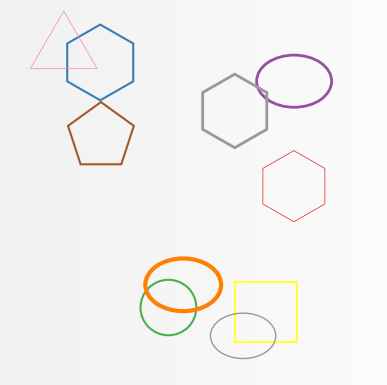[{"shape": "hexagon", "thickness": 0.5, "radius": 0.46, "center": [0.758, 0.516]}, {"shape": "hexagon", "thickness": 1.5, "radius": 0.49, "center": [0.259, 0.838]}, {"shape": "circle", "thickness": 1.5, "radius": 0.36, "center": [0.435, 0.201]}, {"shape": "oval", "thickness": 2, "radius": 0.48, "center": [0.759, 0.789]}, {"shape": "oval", "thickness": 3, "radius": 0.49, "center": [0.473, 0.26]}, {"shape": "square", "thickness": 1.5, "radius": 0.4, "center": [0.686, 0.19]}, {"shape": "pentagon", "thickness": 1.5, "radius": 0.45, "center": [0.26, 0.646]}, {"shape": "triangle", "thickness": 0.5, "radius": 0.5, "center": [0.165, 0.872]}, {"shape": "oval", "thickness": 1, "radius": 0.42, "center": [0.627, 0.128]}, {"shape": "hexagon", "thickness": 2, "radius": 0.48, "center": [0.606, 0.712]}]